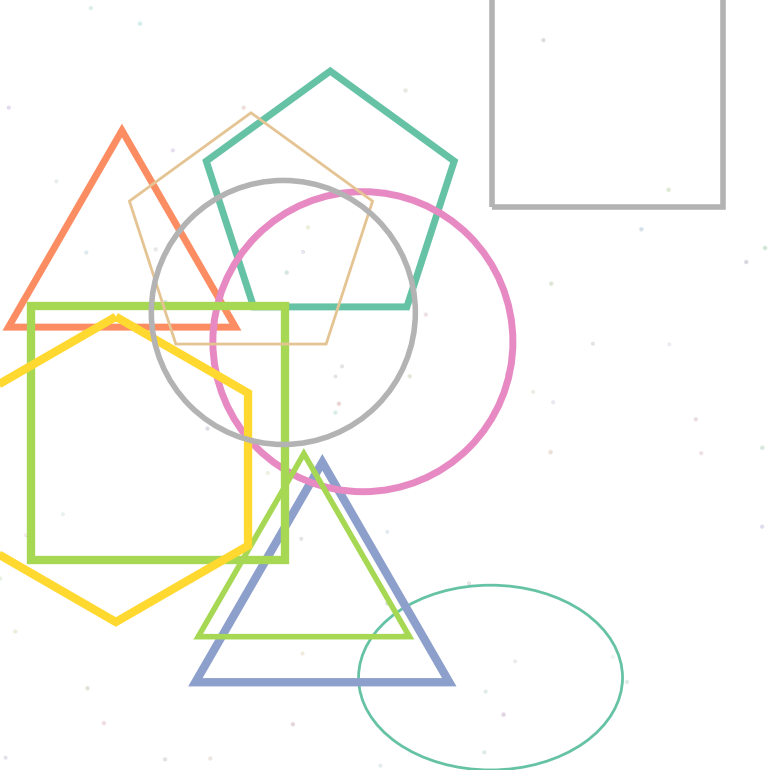[{"shape": "oval", "thickness": 1, "radius": 0.86, "center": [0.637, 0.12]}, {"shape": "pentagon", "thickness": 2.5, "radius": 0.85, "center": [0.429, 0.738]}, {"shape": "triangle", "thickness": 2.5, "radius": 0.85, "center": [0.158, 0.66]}, {"shape": "triangle", "thickness": 3, "radius": 0.95, "center": [0.419, 0.209]}, {"shape": "circle", "thickness": 2.5, "radius": 0.97, "center": [0.471, 0.556]}, {"shape": "square", "thickness": 3, "radius": 0.83, "center": [0.205, 0.438]}, {"shape": "triangle", "thickness": 2, "radius": 0.79, "center": [0.395, 0.252]}, {"shape": "hexagon", "thickness": 3, "radius": 0.99, "center": [0.15, 0.39]}, {"shape": "pentagon", "thickness": 1, "radius": 0.83, "center": [0.326, 0.687]}, {"shape": "square", "thickness": 2, "radius": 0.75, "center": [0.789, 0.881]}, {"shape": "circle", "thickness": 2, "radius": 0.86, "center": [0.368, 0.594]}]